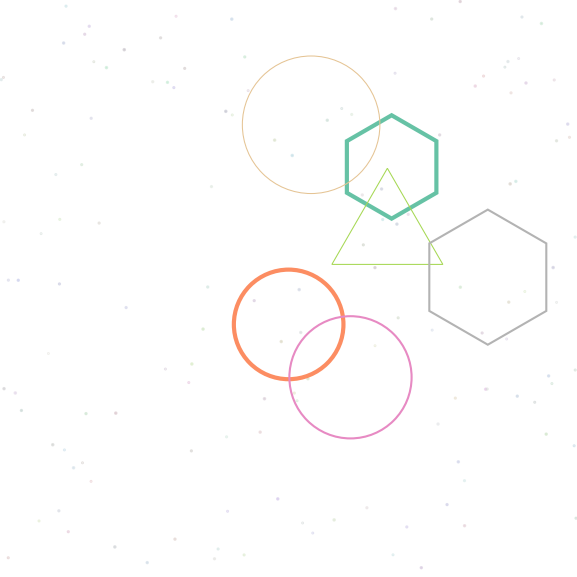[{"shape": "hexagon", "thickness": 2, "radius": 0.45, "center": [0.678, 0.71]}, {"shape": "circle", "thickness": 2, "radius": 0.47, "center": [0.5, 0.437]}, {"shape": "circle", "thickness": 1, "radius": 0.53, "center": [0.607, 0.346]}, {"shape": "triangle", "thickness": 0.5, "radius": 0.55, "center": [0.671, 0.597]}, {"shape": "circle", "thickness": 0.5, "radius": 0.6, "center": [0.539, 0.783]}, {"shape": "hexagon", "thickness": 1, "radius": 0.58, "center": [0.845, 0.519]}]